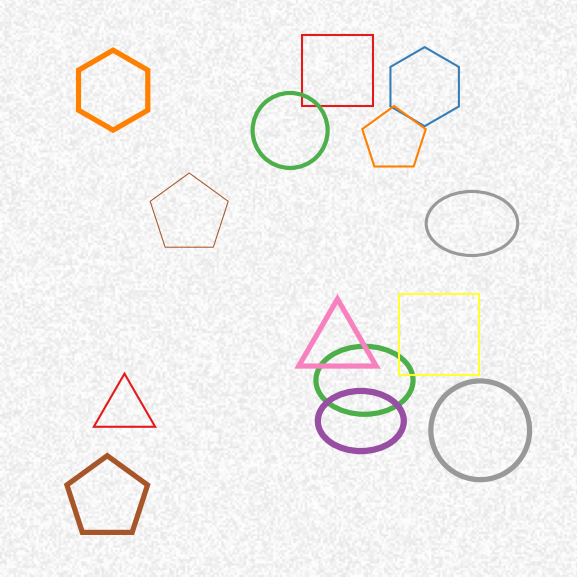[{"shape": "triangle", "thickness": 1, "radius": 0.31, "center": [0.216, 0.291]}, {"shape": "square", "thickness": 1, "radius": 0.31, "center": [0.584, 0.877]}, {"shape": "hexagon", "thickness": 1, "radius": 0.34, "center": [0.735, 0.849]}, {"shape": "circle", "thickness": 2, "radius": 0.32, "center": [0.502, 0.773]}, {"shape": "oval", "thickness": 2.5, "radius": 0.42, "center": [0.631, 0.341]}, {"shape": "oval", "thickness": 3, "radius": 0.37, "center": [0.625, 0.27]}, {"shape": "pentagon", "thickness": 1, "radius": 0.29, "center": [0.682, 0.758]}, {"shape": "hexagon", "thickness": 2.5, "radius": 0.35, "center": [0.196, 0.843]}, {"shape": "square", "thickness": 1, "radius": 0.35, "center": [0.76, 0.42]}, {"shape": "pentagon", "thickness": 0.5, "radius": 0.36, "center": [0.328, 0.629]}, {"shape": "pentagon", "thickness": 2.5, "radius": 0.37, "center": [0.186, 0.137]}, {"shape": "triangle", "thickness": 2.5, "radius": 0.39, "center": [0.584, 0.404]}, {"shape": "circle", "thickness": 2.5, "radius": 0.43, "center": [0.832, 0.254]}, {"shape": "oval", "thickness": 1.5, "radius": 0.4, "center": [0.817, 0.612]}]